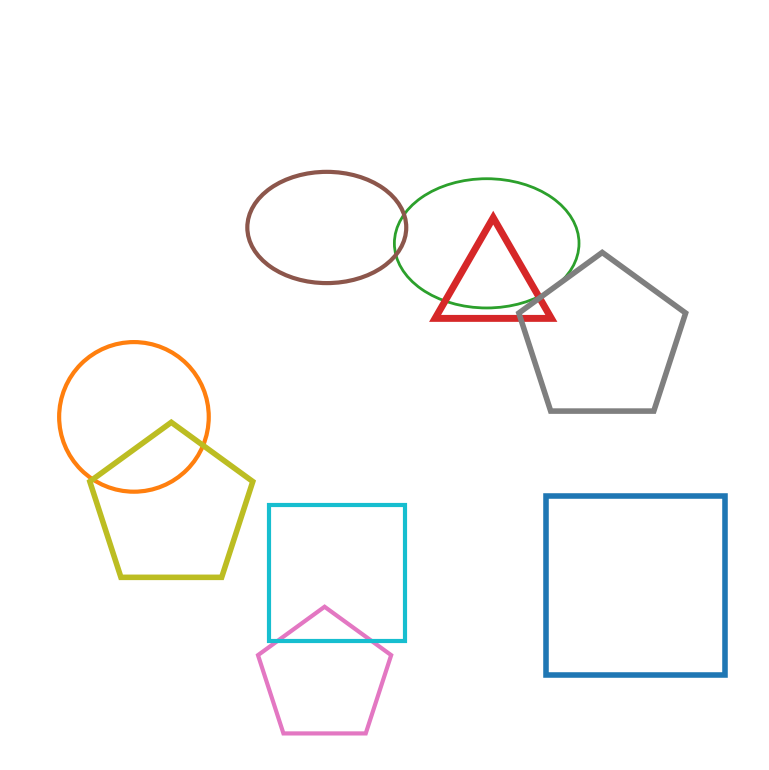[{"shape": "square", "thickness": 2, "radius": 0.58, "center": [0.825, 0.24]}, {"shape": "circle", "thickness": 1.5, "radius": 0.49, "center": [0.174, 0.459]}, {"shape": "oval", "thickness": 1, "radius": 0.6, "center": [0.632, 0.684]}, {"shape": "triangle", "thickness": 2.5, "radius": 0.44, "center": [0.641, 0.63]}, {"shape": "oval", "thickness": 1.5, "radius": 0.52, "center": [0.424, 0.705]}, {"shape": "pentagon", "thickness": 1.5, "radius": 0.45, "center": [0.422, 0.121]}, {"shape": "pentagon", "thickness": 2, "radius": 0.57, "center": [0.782, 0.558]}, {"shape": "pentagon", "thickness": 2, "radius": 0.56, "center": [0.222, 0.34]}, {"shape": "square", "thickness": 1.5, "radius": 0.44, "center": [0.438, 0.255]}]